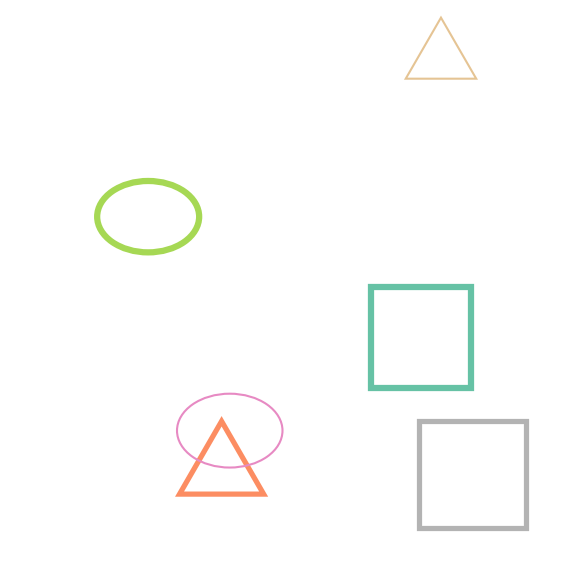[{"shape": "square", "thickness": 3, "radius": 0.44, "center": [0.729, 0.415]}, {"shape": "triangle", "thickness": 2.5, "radius": 0.42, "center": [0.384, 0.186]}, {"shape": "oval", "thickness": 1, "radius": 0.46, "center": [0.398, 0.253]}, {"shape": "oval", "thickness": 3, "radius": 0.44, "center": [0.257, 0.624]}, {"shape": "triangle", "thickness": 1, "radius": 0.35, "center": [0.764, 0.898]}, {"shape": "square", "thickness": 2.5, "radius": 0.46, "center": [0.819, 0.178]}]